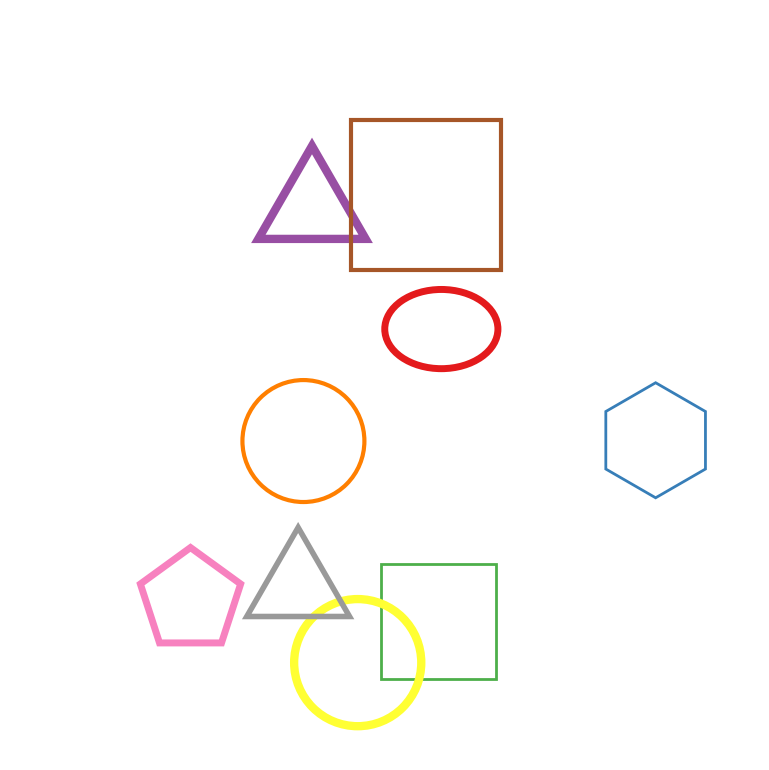[{"shape": "oval", "thickness": 2.5, "radius": 0.37, "center": [0.573, 0.573]}, {"shape": "hexagon", "thickness": 1, "radius": 0.37, "center": [0.851, 0.428]}, {"shape": "square", "thickness": 1, "radius": 0.37, "center": [0.569, 0.193]}, {"shape": "triangle", "thickness": 3, "radius": 0.4, "center": [0.405, 0.73]}, {"shape": "circle", "thickness": 1.5, "radius": 0.4, "center": [0.394, 0.427]}, {"shape": "circle", "thickness": 3, "radius": 0.41, "center": [0.465, 0.139]}, {"shape": "square", "thickness": 1.5, "radius": 0.49, "center": [0.553, 0.746]}, {"shape": "pentagon", "thickness": 2.5, "radius": 0.34, "center": [0.247, 0.22]}, {"shape": "triangle", "thickness": 2, "radius": 0.39, "center": [0.387, 0.238]}]